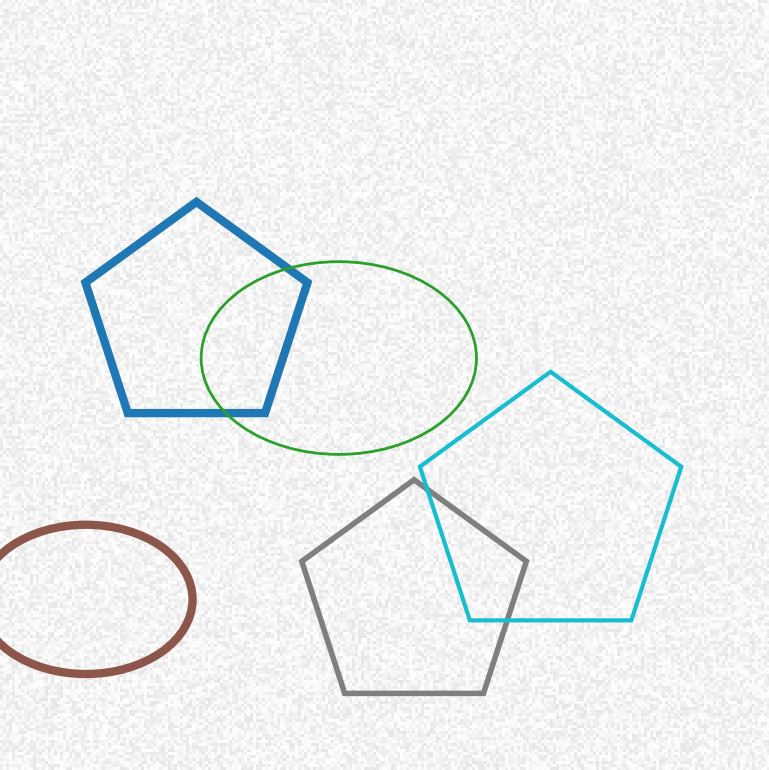[{"shape": "pentagon", "thickness": 3, "radius": 0.76, "center": [0.255, 0.586]}, {"shape": "oval", "thickness": 1, "radius": 0.89, "center": [0.44, 0.535]}, {"shape": "oval", "thickness": 3, "radius": 0.69, "center": [0.112, 0.222]}, {"shape": "pentagon", "thickness": 2, "radius": 0.77, "center": [0.538, 0.224]}, {"shape": "pentagon", "thickness": 1.5, "radius": 0.89, "center": [0.715, 0.339]}]